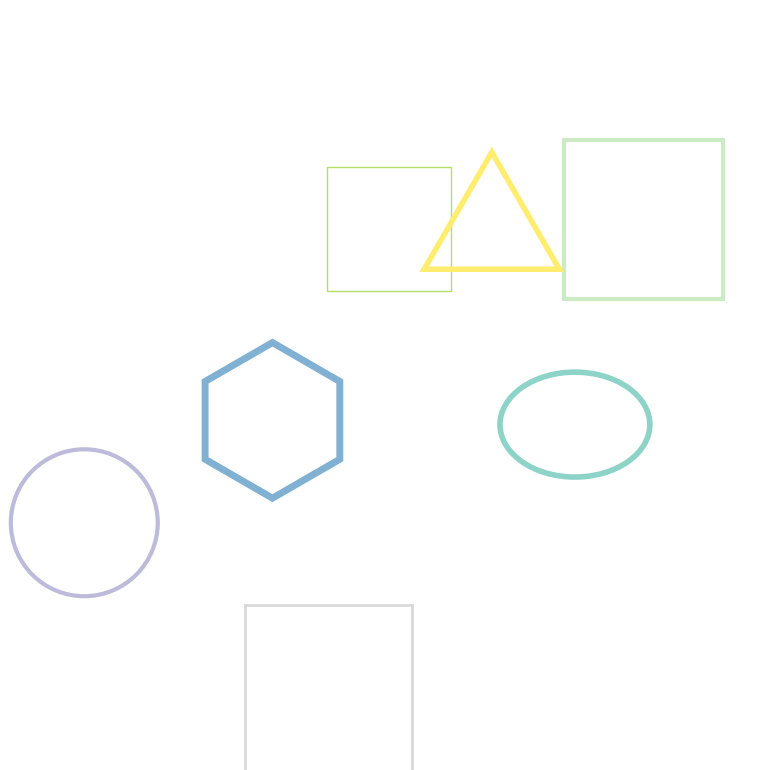[{"shape": "oval", "thickness": 2, "radius": 0.49, "center": [0.747, 0.449]}, {"shape": "circle", "thickness": 1.5, "radius": 0.48, "center": [0.109, 0.321]}, {"shape": "hexagon", "thickness": 2.5, "radius": 0.51, "center": [0.354, 0.454]}, {"shape": "square", "thickness": 0.5, "radius": 0.4, "center": [0.505, 0.703]}, {"shape": "square", "thickness": 1, "radius": 0.54, "center": [0.426, 0.106]}, {"shape": "square", "thickness": 1.5, "radius": 0.51, "center": [0.836, 0.715]}, {"shape": "triangle", "thickness": 2, "radius": 0.51, "center": [0.639, 0.701]}]